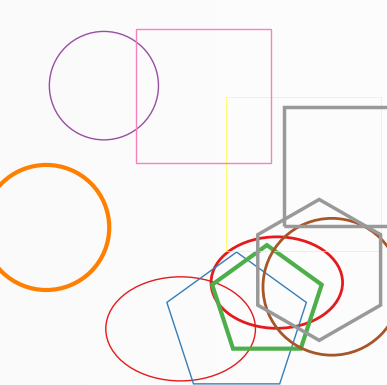[{"shape": "oval", "thickness": 1, "radius": 0.97, "center": [0.466, 0.146]}, {"shape": "oval", "thickness": 2, "radius": 0.85, "center": [0.714, 0.266]}, {"shape": "pentagon", "thickness": 1, "radius": 0.95, "center": [0.611, 0.156]}, {"shape": "pentagon", "thickness": 3, "radius": 0.74, "center": [0.689, 0.215]}, {"shape": "circle", "thickness": 1, "radius": 0.7, "center": [0.268, 0.778]}, {"shape": "circle", "thickness": 3, "radius": 0.81, "center": [0.119, 0.409]}, {"shape": "square", "thickness": 0.5, "radius": 1.0, "center": [0.784, 0.547]}, {"shape": "circle", "thickness": 2, "radius": 0.89, "center": [0.856, 0.255]}, {"shape": "square", "thickness": 1, "radius": 0.88, "center": [0.525, 0.751]}, {"shape": "hexagon", "thickness": 2.5, "radius": 0.92, "center": [0.824, 0.299]}, {"shape": "square", "thickness": 2.5, "radius": 0.78, "center": [0.889, 0.568]}]